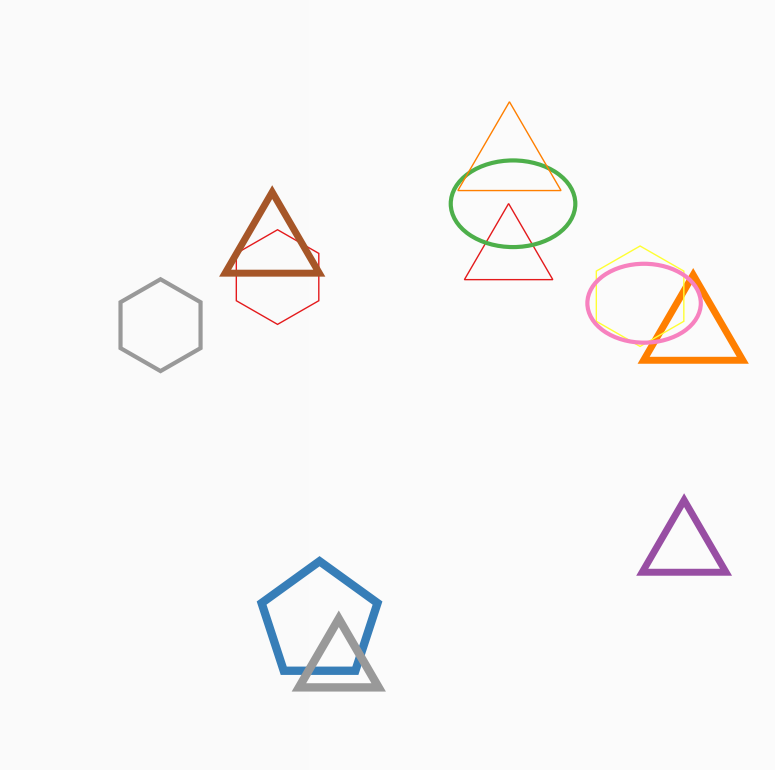[{"shape": "triangle", "thickness": 0.5, "radius": 0.33, "center": [0.656, 0.67]}, {"shape": "hexagon", "thickness": 0.5, "radius": 0.31, "center": [0.358, 0.64]}, {"shape": "pentagon", "thickness": 3, "radius": 0.39, "center": [0.412, 0.193]}, {"shape": "oval", "thickness": 1.5, "radius": 0.4, "center": [0.662, 0.735]}, {"shape": "triangle", "thickness": 2.5, "radius": 0.31, "center": [0.883, 0.288]}, {"shape": "triangle", "thickness": 0.5, "radius": 0.38, "center": [0.657, 0.791]}, {"shape": "triangle", "thickness": 2.5, "radius": 0.37, "center": [0.894, 0.569]}, {"shape": "hexagon", "thickness": 0.5, "radius": 0.33, "center": [0.826, 0.615]}, {"shape": "triangle", "thickness": 2.5, "radius": 0.35, "center": [0.351, 0.68]}, {"shape": "oval", "thickness": 1.5, "radius": 0.37, "center": [0.831, 0.606]}, {"shape": "triangle", "thickness": 3, "radius": 0.3, "center": [0.437, 0.137]}, {"shape": "hexagon", "thickness": 1.5, "radius": 0.3, "center": [0.207, 0.578]}]